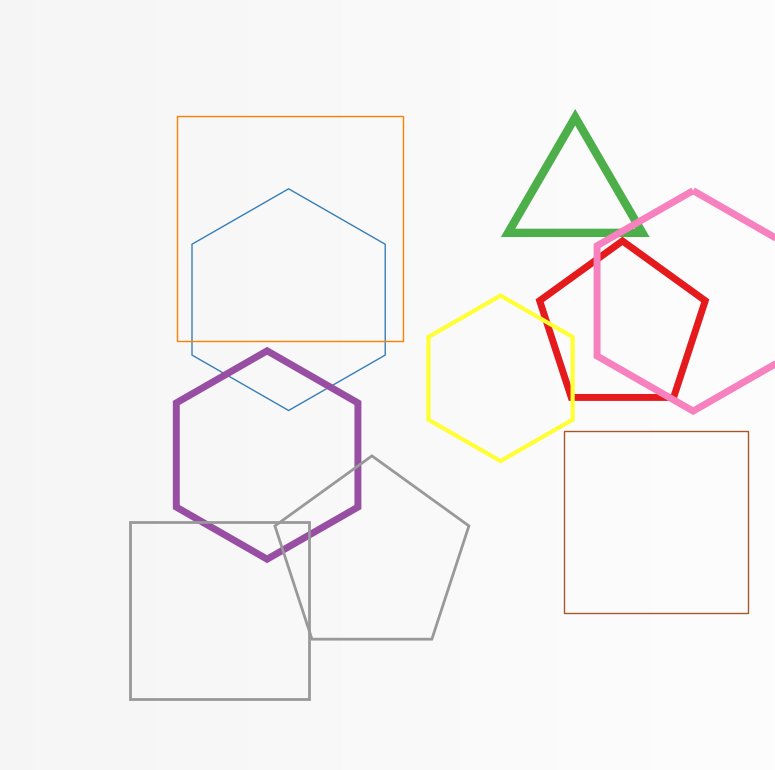[{"shape": "pentagon", "thickness": 2.5, "radius": 0.56, "center": [0.803, 0.575]}, {"shape": "hexagon", "thickness": 0.5, "radius": 0.72, "center": [0.372, 0.611]}, {"shape": "triangle", "thickness": 3, "radius": 0.5, "center": [0.742, 0.748]}, {"shape": "hexagon", "thickness": 2.5, "radius": 0.68, "center": [0.345, 0.409]}, {"shape": "square", "thickness": 0.5, "radius": 0.73, "center": [0.374, 0.703]}, {"shape": "hexagon", "thickness": 1.5, "radius": 0.54, "center": [0.646, 0.509]}, {"shape": "square", "thickness": 0.5, "radius": 0.59, "center": [0.846, 0.322]}, {"shape": "hexagon", "thickness": 2.5, "radius": 0.72, "center": [0.894, 0.609]}, {"shape": "pentagon", "thickness": 1, "radius": 0.66, "center": [0.48, 0.276]}, {"shape": "square", "thickness": 1, "radius": 0.58, "center": [0.283, 0.207]}]